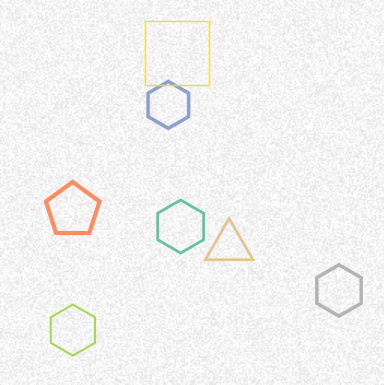[{"shape": "hexagon", "thickness": 2, "radius": 0.34, "center": [0.469, 0.412]}, {"shape": "pentagon", "thickness": 3, "radius": 0.37, "center": [0.189, 0.454]}, {"shape": "hexagon", "thickness": 2.5, "radius": 0.3, "center": [0.437, 0.728]}, {"shape": "hexagon", "thickness": 1.5, "radius": 0.33, "center": [0.189, 0.143]}, {"shape": "square", "thickness": 1, "radius": 0.42, "center": [0.461, 0.861]}, {"shape": "triangle", "thickness": 2, "radius": 0.36, "center": [0.595, 0.361]}, {"shape": "hexagon", "thickness": 2.5, "radius": 0.33, "center": [0.881, 0.246]}]